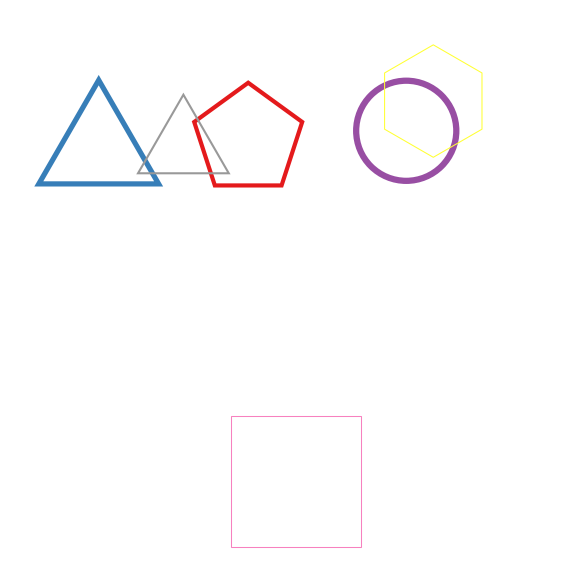[{"shape": "pentagon", "thickness": 2, "radius": 0.49, "center": [0.43, 0.758]}, {"shape": "triangle", "thickness": 2.5, "radius": 0.6, "center": [0.171, 0.741]}, {"shape": "circle", "thickness": 3, "radius": 0.43, "center": [0.703, 0.773]}, {"shape": "hexagon", "thickness": 0.5, "radius": 0.49, "center": [0.75, 0.824]}, {"shape": "square", "thickness": 0.5, "radius": 0.56, "center": [0.513, 0.165]}, {"shape": "triangle", "thickness": 1, "radius": 0.45, "center": [0.318, 0.744]}]